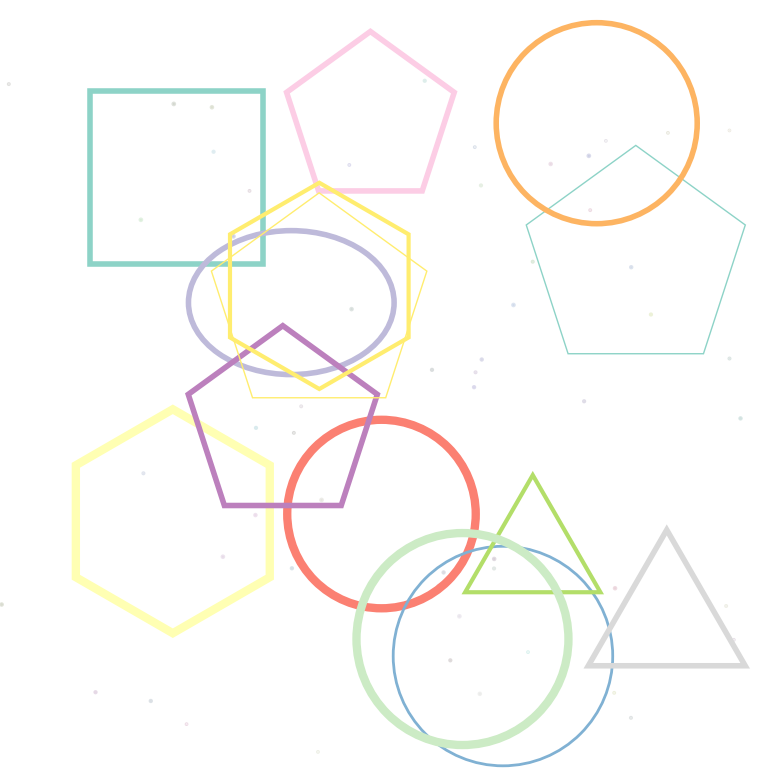[{"shape": "square", "thickness": 2, "radius": 0.56, "center": [0.23, 0.769]}, {"shape": "pentagon", "thickness": 0.5, "radius": 0.75, "center": [0.826, 0.662]}, {"shape": "hexagon", "thickness": 3, "radius": 0.73, "center": [0.224, 0.323]}, {"shape": "oval", "thickness": 2, "radius": 0.67, "center": [0.378, 0.607]}, {"shape": "circle", "thickness": 3, "radius": 0.61, "center": [0.495, 0.332]}, {"shape": "circle", "thickness": 1, "radius": 0.71, "center": [0.653, 0.148]}, {"shape": "circle", "thickness": 2, "radius": 0.65, "center": [0.775, 0.84]}, {"shape": "triangle", "thickness": 1.5, "radius": 0.51, "center": [0.692, 0.282]}, {"shape": "pentagon", "thickness": 2, "radius": 0.57, "center": [0.481, 0.845]}, {"shape": "triangle", "thickness": 2, "radius": 0.59, "center": [0.866, 0.194]}, {"shape": "pentagon", "thickness": 2, "radius": 0.65, "center": [0.367, 0.448]}, {"shape": "circle", "thickness": 3, "radius": 0.69, "center": [0.601, 0.17]}, {"shape": "hexagon", "thickness": 1.5, "radius": 0.67, "center": [0.415, 0.629]}, {"shape": "pentagon", "thickness": 0.5, "radius": 0.74, "center": [0.414, 0.602]}]